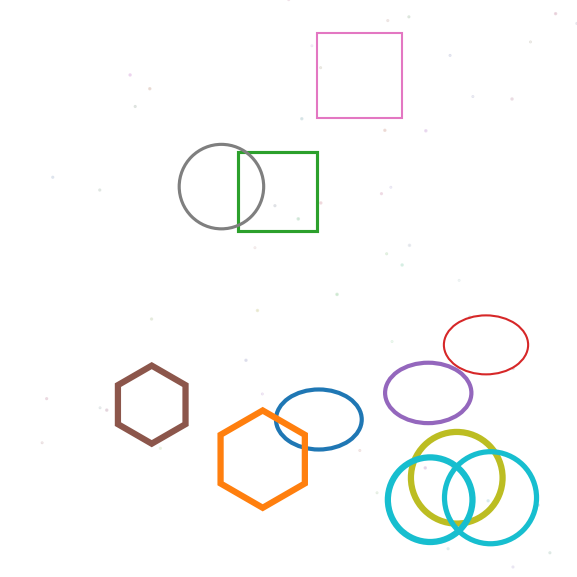[{"shape": "oval", "thickness": 2, "radius": 0.37, "center": [0.552, 0.273]}, {"shape": "hexagon", "thickness": 3, "radius": 0.42, "center": [0.455, 0.204]}, {"shape": "square", "thickness": 1.5, "radius": 0.34, "center": [0.48, 0.668]}, {"shape": "oval", "thickness": 1, "radius": 0.36, "center": [0.842, 0.402]}, {"shape": "oval", "thickness": 2, "radius": 0.37, "center": [0.742, 0.319]}, {"shape": "hexagon", "thickness": 3, "radius": 0.34, "center": [0.263, 0.298]}, {"shape": "square", "thickness": 1, "radius": 0.37, "center": [0.622, 0.869]}, {"shape": "circle", "thickness": 1.5, "radius": 0.37, "center": [0.383, 0.676]}, {"shape": "circle", "thickness": 3, "radius": 0.4, "center": [0.791, 0.172]}, {"shape": "circle", "thickness": 3, "radius": 0.37, "center": [0.745, 0.134]}, {"shape": "circle", "thickness": 2.5, "radius": 0.4, "center": [0.849, 0.137]}]